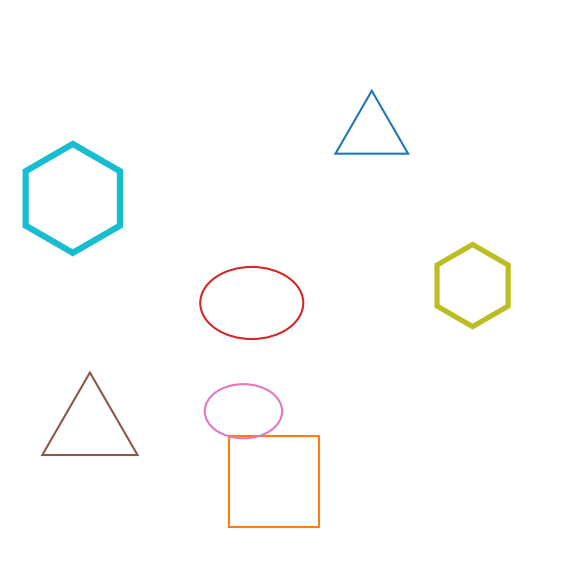[{"shape": "triangle", "thickness": 1, "radius": 0.36, "center": [0.644, 0.769]}, {"shape": "square", "thickness": 1, "radius": 0.39, "center": [0.474, 0.165]}, {"shape": "oval", "thickness": 1, "radius": 0.45, "center": [0.436, 0.474]}, {"shape": "triangle", "thickness": 1, "radius": 0.48, "center": [0.156, 0.259]}, {"shape": "oval", "thickness": 1, "radius": 0.34, "center": [0.422, 0.287]}, {"shape": "hexagon", "thickness": 2.5, "radius": 0.36, "center": [0.818, 0.505]}, {"shape": "hexagon", "thickness": 3, "radius": 0.47, "center": [0.126, 0.656]}]